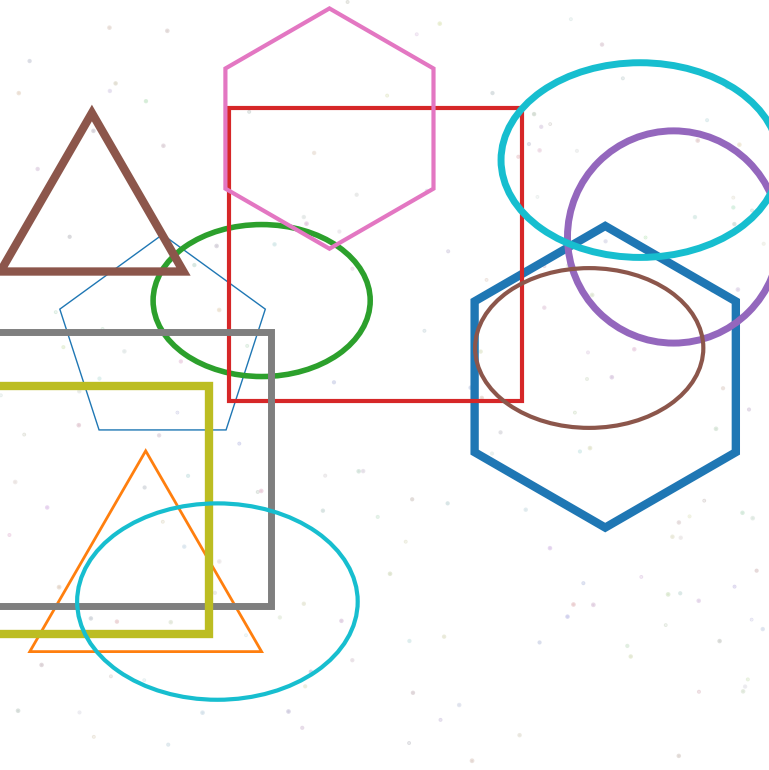[{"shape": "pentagon", "thickness": 0.5, "radius": 0.7, "center": [0.211, 0.555]}, {"shape": "hexagon", "thickness": 3, "radius": 0.98, "center": [0.786, 0.511]}, {"shape": "triangle", "thickness": 1, "radius": 0.87, "center": [0.189, 0.241]}, {"shape": "oval", "thickness": 2, "radius": 0.7, "center": [0.34, 0.61]}, {"shape": "square", "thickness": 1.5, "radius": 0.95, "center": [0.487, 0.67]}, {"shape": "circle", "thickness": 2.5, "radius": 0.69, "center": [0.875, 0.692]}, {"shape": "triangle", "thickness": 3, "radius": 0.69, "center": [0.119, 0.716]}, {"shape": "oval", "thickness": 1.5, "radius": 0.74, "center": [0.765, 0.548]}, {"shape": "hexagon", "thickness": 1.5, "radius": 0.78, "center": [0.428, 0.833]}, {"shape": "square", "thickness": 2.5, "radius": 0.89, "center": [0.173, 0.391]}, {"shape": "square", "thickness": 3, "radius": 0.81, "center": [0.11, 0.338]}, {"shape": "oval", "thickness": 2.5, "radius": 0.9, "center": [0.831, 0.792]}, {"shape": "oval", "thickness": 1.5, "radius": 0.91, "center": [0.282, 0.219]}]